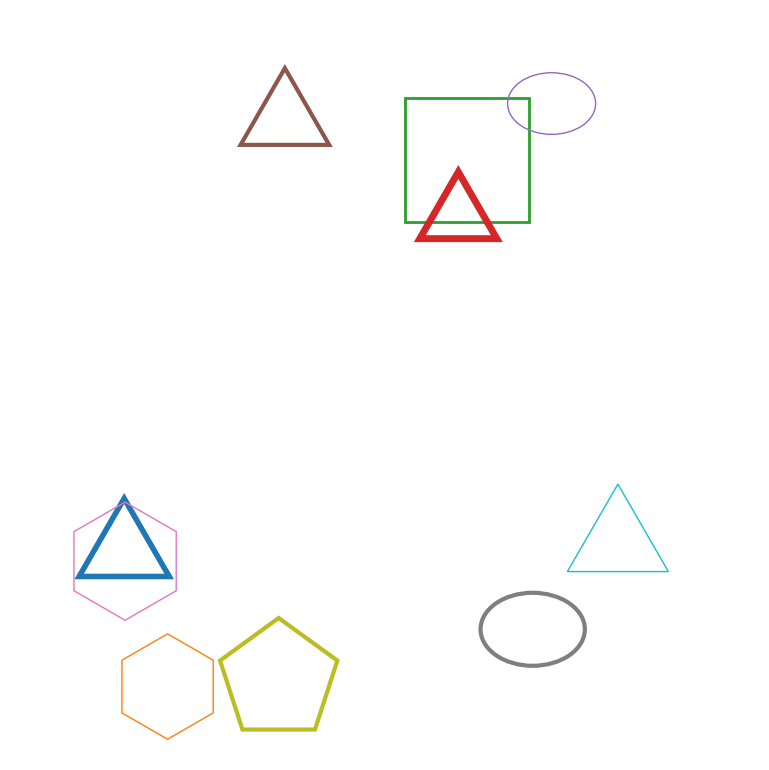[{"shape": "triangle", "thickness": 2, "radius": 0.34, "center": [0.161, 0.285]}, {"shape": "hexagon", "thickness": 0.5, "radius": 0.34, "center": [0.218, 0.108]}, {"shape": "square", "thickness": 1, "radius": 0.4, "center": [0.606, 0.792]}, {"shape": "triangle", "thickness": 2.5, "radius": 0.29, "center": [0.595, 0.719]}, {"shape": "oval", "thickness": 0.5, "radius": 0.29, "center": [0.716, 0.866]}, {"shape": "triangle", "thickness": 1.5, "radius": 0.33, "center": [0.37, 0.845]}, {"shape": "hexagon", "thickness": 0.5, "radius": 0.38, "center": [0.162, 0.271]}, {"shape": "oval", "thickness": 1.5, "radius": 0.34, "center": [0.692, 0.183]}, {"shape": "pentagon", "thickness": 1.5, "radius": 0.4, "center": [0.362, 0.117]}, {"shape": "triangle", "thickness": 0.5, "radius": 0.38, "center": [0.802, 0.296]}]